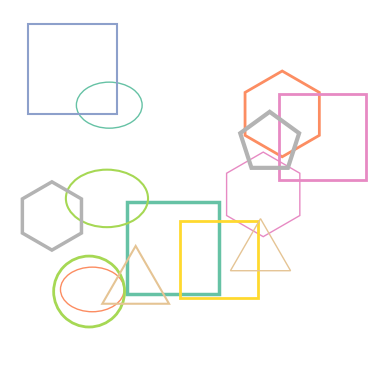[{"shape": "oval", "thickness": 1, "radius": 0.43, "center": [0.284, 0.727]}, {"shape": "square", "thickness": 2.5, "radius": 0.6, "center": [0.45, 0.355]}, {"shape": "hexagon", "thickness": 2, "radius": 0.56, "center": [0.733, 0.704]}, {"shape": "oval", "thickness": 1, "radius": 0.41, "center": [0.24, 0.248]}, {"shape": "square", "thickness": 1.5, "radius": 0.58, "center": [0.188, 0.822]}, {"shape": "hexagon", "thickness": 1, "radius": 0.55, "center": [0.684, 0.495]}, {"shape": "square", "thickness": 2, "radius": 0.56, "center": [0.838, 0.644]}, {"shape": "circle", "thickness": 2, "radius": 0.46, "center": [0.231, 0.243]}, {"shape": "oval", "thickness": 1.5, "radius": 0.53, "center": [0.278, 0.485]}, {"shape": "square", "thickness": 2, "radius": 0.5, "center": [0.569, 0.326]}, {"shape": "triangle", "thickness": 1, "radius": 0.45, "center": [0.677, 0.342]}, {"shape": "triangle", "thickness": 1.5, "radius": 0.5, "center": [0.352, 0.261]}, {"shape": "pentagon", "thickness": 3, "radius": 0.4, "center": [0.7, 0.629]}, {"shape": "hexagon", "thickness": 2.5, "radius": 0.44, "center": [0.135, 0.439]}]